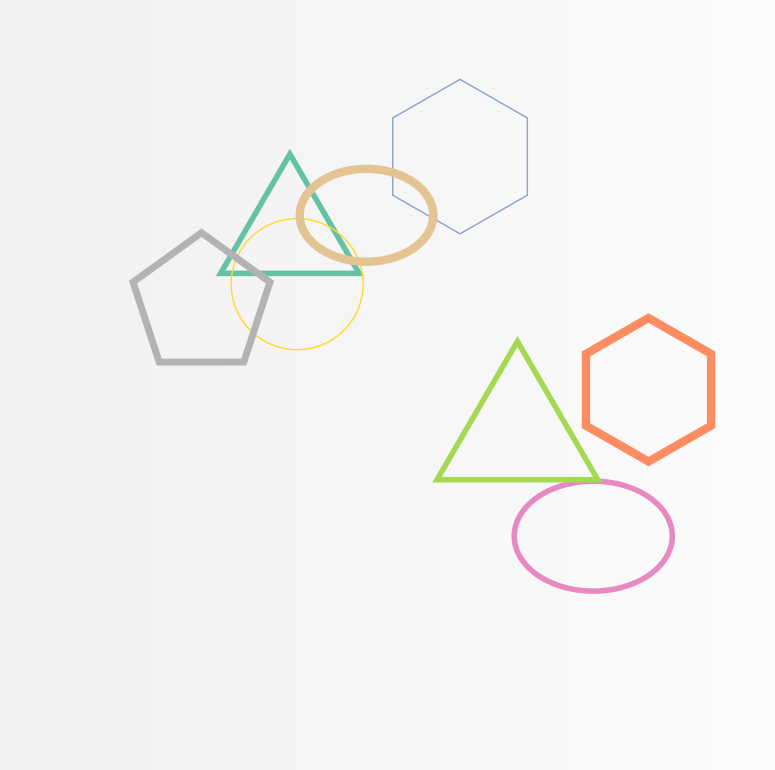[{"shape": "triangle", "thickness": 2, "radius": 0.52, "center": [0.374, 0.697]}, {"shape": "hexagon", "thickness": 3, "radius": 0.47, "center": [0.837, 0.494]}, {"shape": "hexagon", "thickness": 0.5, "radius": 0.5, "center": [0.594, 0.797]}, {"shape": "oval", "thickness": 2, "radius": 0.51, "center": [0.766, 0.304]}, {"shape": "triangle", "thickness": 2, "radius": 0.6, "center": [0.668, 0.437]}, {"shape": "circle", "thickness": 0.5, "radius": 0.43, "center": [0.383, 0.631]}, {"shape": "oval", "thickness": 3, "radius": 0.43, "center": [0.473, 0.72]}, {"shape": "pentagon", "thickness": 2.5, "radius": 0.46, "center": [0.26, 0.605]}]